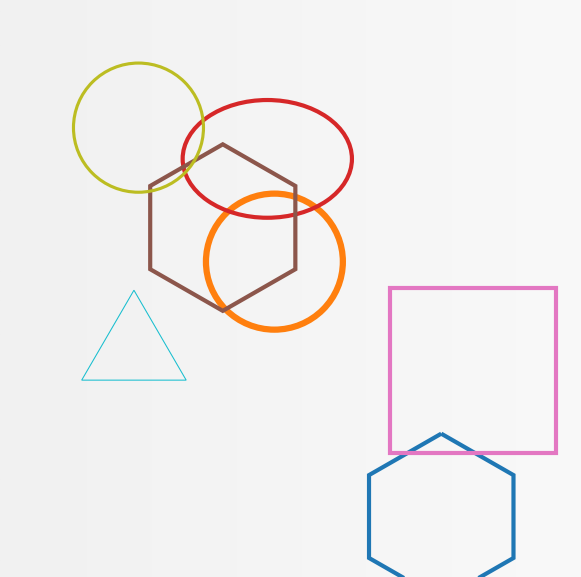[{"shape": "hexagon", "thickness": 2, "radius": 0.72, "center": [0.759, 0.105]}, {"shape": "circle", "thickness": 3, "radius": 0.59, "center": [0.472, 0.546]}, {"shape": "oval", "thickness": 2, "radius": 0.73, "center": [0.46, 0.724]}, {"shape": "hexagon", "thickness": 2, "radius": 0.72, "center": [0.383, 0.605]}, {"shape": "square", "thickness": 2, "radius": 0.72, "center": [0.814, 0.358]}, {"shape": "circle", "thickness": 1.5, "radius": 0.56, "center": [0.238, 0.778]}, {"shape": "triangle", "thickness": 0.5, "radius": 0.52, "center": [0.23, 0.393]}]